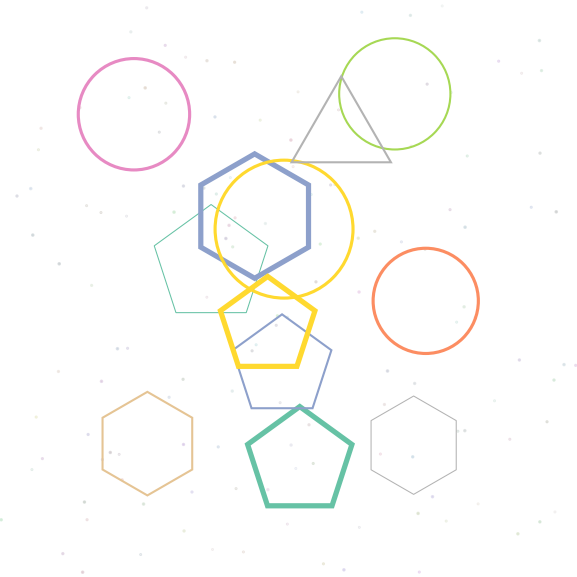[{"shape": "pentagon", "thickness": 0.5, "radius": 0.52, "center": [0.366, 0.541]}, {"shape": "pentagon", "thickness": 2.5, "radius": 0.47, "center": [0.519, 0.2]}, {"shape": "circle", "thickness": 1.5, "radius": 0.46, "center": [0.737, 0.478]}, {"shape": "hexagon", "thickness": 2.5, "radius": 0.54, "center": [0.441, 0.625]}, {"shape": "pentagon", "thickness": 1, "radius": 0.45, "center": [0.488, 0.365]}, {"shape": "circle", "thickness": 1.5, "radius": 0.48, "center": [0.232, 0.801]}, {"shape": "circle", "thickness": 1, "radius": 0.48, "center": [0.684, 0.837]}, {"shape": "circle", "thickness": 1.5, "radius": 0.6, "center": [0.492, 0.602]}, {"shape": "pentagon", "thickness": 2.5, "radius": 0.43, "center": [0.464, 0.434]}, {"shape": "hexagon", "thickness": 1, "radius": 0.45, "center": [0.255, 0.231]}, {"shape": "hexagon", "thickness": 0.5, "radius": 0.43, "center": [0.716, 0.228]}, {"shape": "triangle", "thickness": 1, "radius": 0.5, "center": [0.591, 0.768]}]